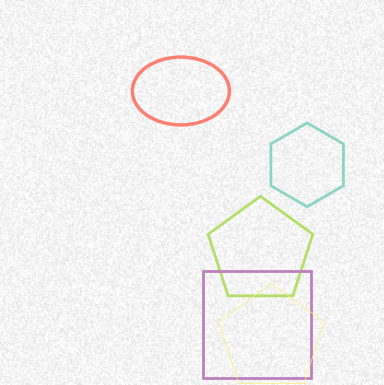[{"shape": "hexagon", "thickness": 2, "radius": 0.54, "center": [0.798, 0.572]}, {"shape": "oval", "thickness": 2.5, "radius": 0.63, "center": [0.47, 0.764]}, {"shape": "pentagon", "thickness": 2, "radius": 0.71, "center": [0.677, 0.347]}, {"shape": "square", "thickness": 2, "radius": 0.7, "center": [0.667, 0.157]}, {"shape": "pentagon", "thickness": 0.5, "radius": 0.72, "center": [0.705, 0.12]}]